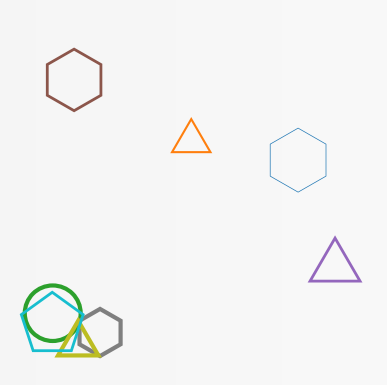[{"shape": "hexagon", "thickness": 0.5, "radius": 0.42, "center": [0.769, 0.584]}, {"shape": "triangle", "thickness": 1.5, "radius": 0.29, "center": [0.494, 0.633]}, {"shape": "circle", "thickness": 3, "radius": 0.36, "center": [0.136, 0.186]}, {"shape": "triangle", "thickness": 2, "radius": 0.37, "center": [0.865, 0.307]}, {"shape": "hexagon", "thickness": 2, "radius": 0.4, "center": [0.191, 0.792]}, {"shape": "hexagon", "thickness": 3, "radius": 0.31, "center": [0.258, 0.136]}, {"shape": "triangle", "thickness": 3, "radius": 0.3, "center": [0.202, 0.107]}, {"shape": "pentagon", "thickness": 2, "radius": 0.42, "center": [0.135, 0.157]}]